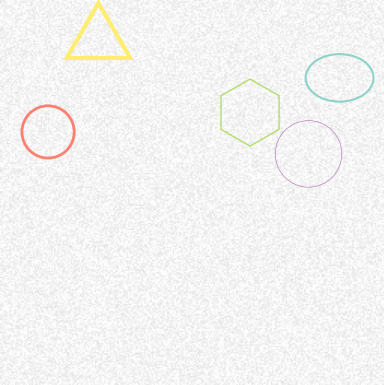[{"shape": "oval", "thickness": 1.5, "radius": 0.44, "center": [0.882, 0.798]}, {"shape": "circle", "thickness": 2, "radius": 0.34, "center": [0.125, 0.657]}, {"shape": "hexagon", "thickness": 1, "radius": 0.44, "center": [0.649, 0.708]}, {"shape": "circle", "thickness": 0.5, "radius": 0.43, "center": [0.801, 0.6]}, {"shape": "triangle", "thickness": 3, "radius": 0.48, "center": [0.256, 0.897]}]